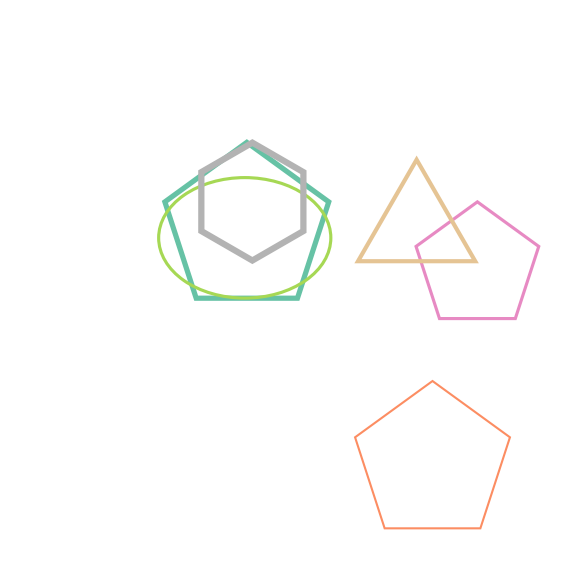[{"shape": "pentagon", "thickness": 2.5, "radius": 0.75, "center": [0.427, 0.603]}, {"shape": "pentagon", "thickness": 1, "radius": 0.7, "center": [0.749, 0.198]}, {"shape": "pentagon", "thickness": 1.5, "radius": 0.56, "center": [0.827, 0.538]}, {"shape": "oval", "thickness": 1.5, "radius": 0.75, "center": [0.424, 0.587]}, {"shape": "triangle", "thickness": 2, "radius": 0.59, "center": [0.721, 0.605]}, {"shape": "hexagon", "thickness": 3, "radius": 0.51, "center": [0.437, 0.65]}]